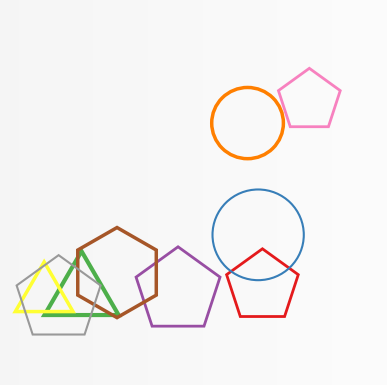[{"shape": "pentagon", "thickness": 2, "radius": 0.49, "center": [0.677, 0.257]}, {"shape": "circle", "thickness": 1.5, "radius": 0.59, "center": [0.666, 0.39]}, {"shape": "triangle", "thickness": 3, "radius": 0.55, "center": [0.21, 0.237]}, {"shape": "pentagon", "thickness": 2, "radius": 0.57, "center": [0.459, 0.245]}, {"shape": "circle", "thickness": 2.5, "radius": 0.46, "center": [0.639, 0.68]}, {"shape": "triangle", "thickness": 2.5, "radius": 0.43, "center": [0.114, 0.234]}, {"shape": "hexagon", "thickness": 2.5, "radius": 0.59, "center": [0.302, 0.292]}, {"shape": "pentagon", "thickness": 2, "radius": 0.42, "center": [0.798, 0.739]}, {"shape": "pentagon", "thickness": 1.5, "radius": 0.57, "center": [0.151, 0.223]}]